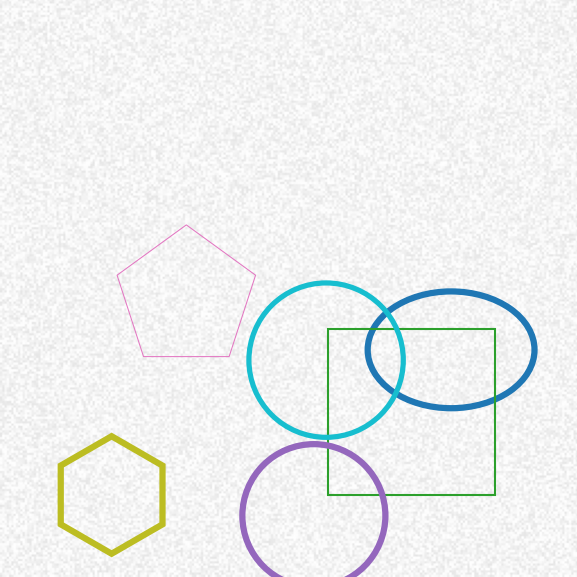[{"shape": "oval", "thickness": 3, "radius": 0.72, "center": [0.781, 0.393]}, {"shape": "square", "thickness": 1, "radius": 0.72, "center": [0.713, 0.286]}, {"shape": "circle", "thickness": 3, "radius": 0.62, "center": [0.544, 0.106]}, {"shape": "pentagon", "thickness": 0.5, "radius": 0.63, "center": [0.323, 0.484]}, {"shape": "hexagon", "thickness": 3, "radius": 0.51, "center": [0.193, 0.142]}, {"shape": "circle", "thickness": 2.5, "radius": 0.67, "center": [0.565, 0.376]}]